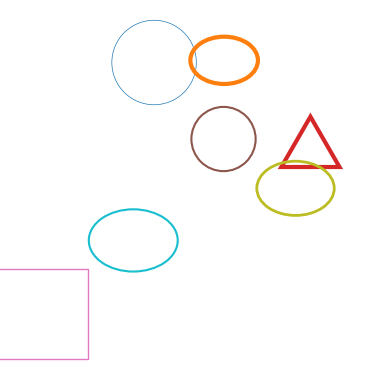[{"shape": "circle", "thickness": 0.5, "radius": 0.55, "center": [0.4, 0.838]}, {"shape": "oval", "thickness": 3, "radius": 0.44, "center": [0.582, 0.843]}, {"shape": "triangle", "thickness": 3, "radius": 0.44, "center": [0.806, 0.61]}, {"shape": "circle", "thickness": 1.5, "radius": 0.42, "center": [0.581, 0.639]}, {"shape": "square", "thickness": 1, "radius": 0.58, "center": [0.111, 0.184]}, {"shape": "oval", "thickness": 2, "radius": 0.5, "center": [0.768, 0.511]}, {"shape": "oval", "thickness": 1.5, "radius": 0.58, "center": [0.346, 0.376]}]